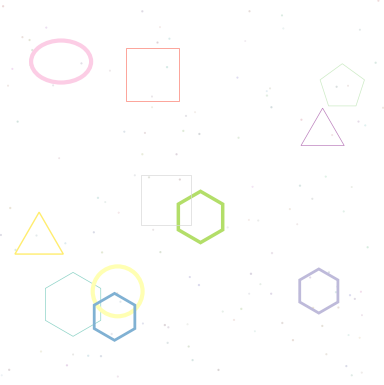[{"shape": "hexagon", "thickness": 0.5, "radius": 0.42, "center": [0.19, 0.209]}, {"shape": "circle", "thickness": 3, "radius": 0.32, "center": [0.306, 0.243]}, {"shape": "hexagon", "thickness": 2, "radius": 0.29, "center": [0.828, 0.244]}, {"shape": "square", "thickness": 0.5, "radius": 0.34, "center": [0.397, 0.806]}, {"shape": "hexagon", "thickness": 2, "radius": 0.3, "center": [0.297, 0.177]}, {"shape": "hexagon", "thickness": 2.5, "radius": 0.33, "center": [0.521, 0.436]}, {"shape": "oval", "thickness": 3, "radius": 0.39, "center": [0.159, 0.84]}, {"shape": "square", "thickness": 0.5, "radius": 0.33, "center": [0.432, 0.48]}, {"shape": "triangle", "thickness": 0.5, "radius": 0.32, "center": [0.838, 0.654]}, {"shape": "pentagon", "thickness": 0.5, "radius": 0.3, "center": [0.889, 0.774]}, {"shape": "triangle", "thickness": 1, "radius": 0.36, "center": [0.102, 0.376]}]